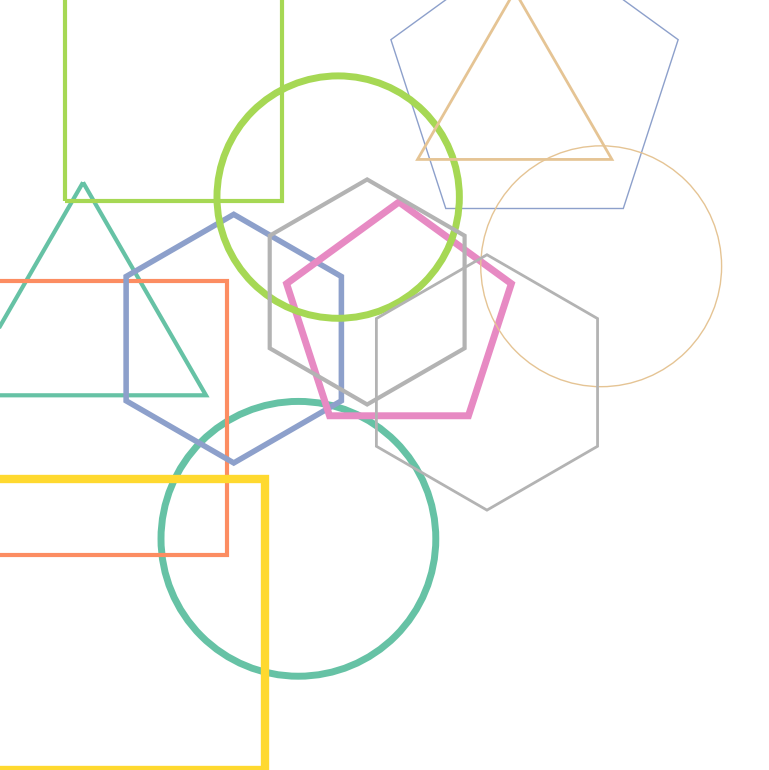[{"shape": "circle", "thickness": 2.5, "radius": 0.89, "center": [0.388, 0.3]}, {"shape": "triangle", "thickness": 1.5, "radius": 0.92, "center": [0.108, 0.579]}, {"shape": "square", "thickness": 1.5, "radius": 0.89, "center": [0.117, 0.457]}, {"shape": "pentagon", "thickness": 0.5, "radius": 0.98, "center": [0.694, 0.888]}, {"shape": "hexagon", "thickness": 2, "radius": 0.81, "center": [0.304, 0.56]}, {"shape": "pentagon", "thickness": 2.5, "radius": 0.77, "center": [0.518, 0.584]}, {"shape": "circle", "thickness": 2.5, "radius": 0.79, "center": [0.439, 0.744]}, {"shape": "square", "thickness": 1.5, "radius": 0.71, "center": [0.225, 0.88]}, {"shape": "square", "thickness": 3, "radius": 0.94, "center": [0.155, 0.189]}, {"shape": "triangle", "thickness": 1, "radius": 0.73, "center": [0.668, 0.866]}, {"shape": "circle", "thickness": 0.5, "radius": 0.78, "center": [0.781, 0.654]}, {"shape": "hexagon", "thickness": 1, "radius": 0.83, "center": [0.632, 0.503]}, {"shape": "hexagon", "thickness": 1.5, "radius": 0.73, "center": [0.477, 0.621]}]